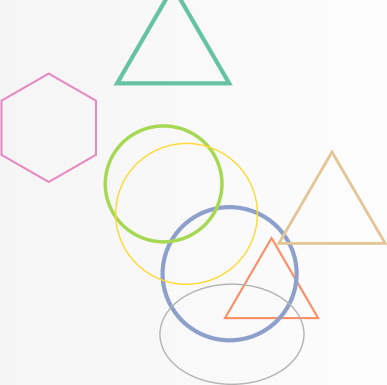[{"shape": "triangle", "thickness": 3, "radius": 0.83, "center": [0.447, 0.867]}, {"shape": "triangle", "thickness": 1.5, "radius": 0.69, "center": [0.701, 0.243]}, {"shape": "circle", "thickness": 3, "radius": 0.86, "center": [0.593, 0.289]}, {"shape": "hexagon", "thickness": 1.5, "radius": 0.7, "center": [0.126, 0.668]}, {"shape": "circle", "thickness": 2.5, "radius": 0.75, "center": [0.422, 0.522]}, {"shape": "circle", "thickness": 1, "radius": 0.91, "center": [0.481, 0.444]}, {"shape": "triangle", "thickness": 2, "radius": 0.79, "center": [0.857, 0.447]}, {"shape": "oval", "thickness": 1, "radius": 0.93, "center": [0.599, 0.132]}]